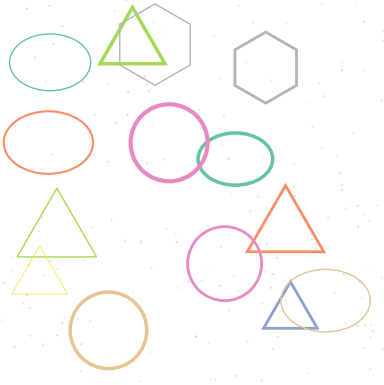[{"shape": "oval", "thickness": 1, "radius": 0.53, "center": [0.13, 0.838]}, {"shape": "oval", "thickness": 2.5, "radius": 0.48, "center": [0.611, 0.587]}, {"shape": "oval", "thickness": 1.5, "radius": 0.58, "center": [0.126, 0.63]}, {"shape": "triangle", "thickness": 2, "radius": 0.57, "center": [0.742, 0.403]}, {"shape": "triangle", "thickness": 2, "radius": 0.4, "center": [0.754, 0.188]}, {"shape": "circle", "thickness": 3, "radius": 0.5, "center": [0.439, 0.629]}, {"shape": "circle", "thickness": 2, "radius": 0.48, "center": [0.583, 0.315]}, {"shape": "triangle", "thickness": 1, "radius": 0.6, "center": [0.148, 0.392]}, {"shape": "triangle", "thickness": 2.5, "radius": 0.49, "center": [0.344, 0.883]}, {"shape": "triangle", "thickness": 0.5, "radius": 0.42, "center": [0.103, 0.278]}, {"shape": "oval", "thickness": 1, "radius": 0.58, "center": [0.846, 0.219]}, {"shape": "circle", "thickness": 2.5, "radius": 0.5, "center": [0.282, 0.142]}, {"shape": "hexagon", "thickness": 1, "radius": 0.53, "center": [0.403, 0.884]}, {"shape": "hexagon", "thickness": 2, "radius": 0.46, "center": [0.69, 0.824]}]